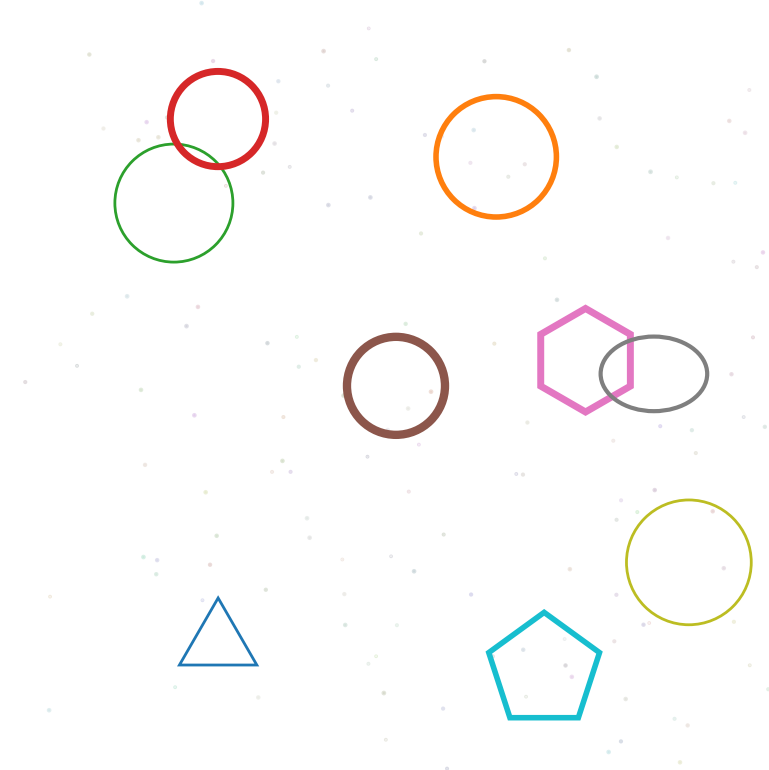[{"shape": "triangle", "thickness": 1, "radius": 0.29, "center": [0.283, 0.165]}, {"shape": "circle", "thickness": 2, "radius": 0.39, "center": [0.644, 0.796]}, {"shape": "circle", "thickness": 1, "radius": 0.38, "center": [0.226, 0.736]}, {"shape": "circle", "thickness": 2.5, "radius": 0.31, "center": [0.283, 0.845]}, {"shape": "circle", "thickness": 3, "radius": 0.32, "center": [0.514, 0.499]}, {"shape": "hexagon", "thickness": 2.5, "radius": 0.34, "center": [0.76, 0.532]}, {"shape": "oval", "thickness": 1.5, "radius": 0.35, "center": [0.849, 0.514]}, {"shape": "circle", "thickness": 1, "radius": 0.41, "center": [0.895, 0.27]}, {"shape": "pentagon", "thickness": 2, "radius": 0.38, "center": [0.707, 0.129]}]